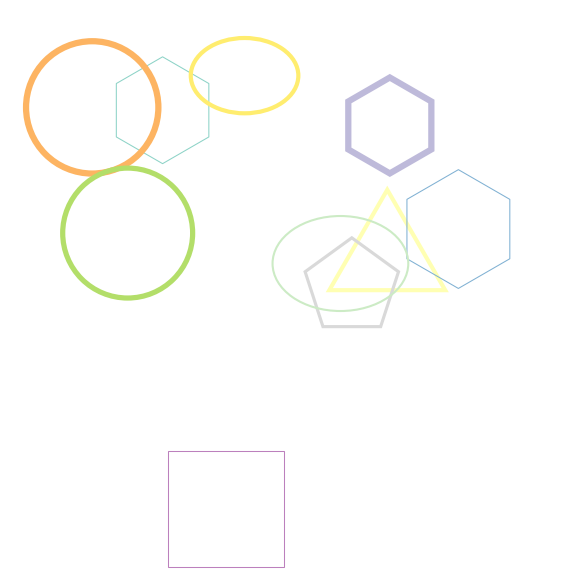[{"shape": "hexagon", "thickness": 0.5, "radius": 0.46, "center": [0.282, 0.808]}, {"shape": "triangle", "thickness": 2, "radius": 0.58, "center": [0.671, 0.555]}, {"shape": "hexagon", "thickness": 3, "radius": 0.42, "center": [0.675, 0.782]}, {"shape": "hexagon", "thickness": 0.5, "radius": 0.51, "center": [0.794, 0.603]}, {"shape": "circle", "thickness": 3, "radius": 0.57, "center": [0.16, 0.813]}, {"shape": "circle", "thickness": 2.5, "radius": 0.56, "center": [0.221, 0.596]}, {"shape": "pentagon", "thickness": 1.5, "radius": 0.43, "center": [0.609, 0.502]}, {"shape": "square", "thickness": 0.5, "radius": 0.5, "center": [0.392, 0.117]}, {"shape": "oval", "thickness": 1, "radius": 0.59, "center": [0.589, 0.543]}, {"shape": "oval", "thickness": 2, "radius": 0.47, "center": [0.423, 0.868]}]